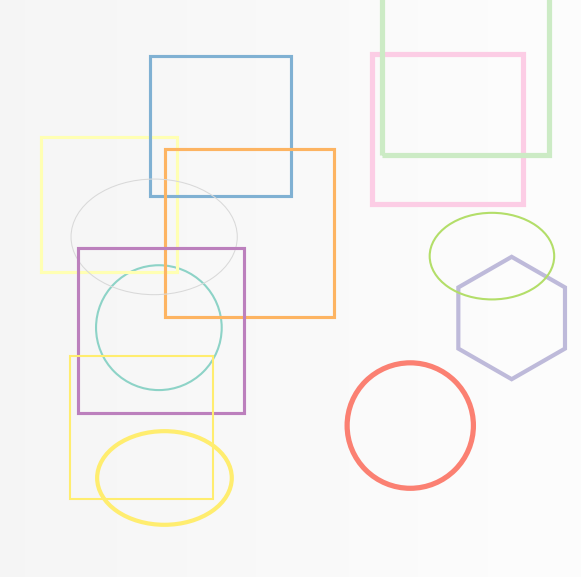[{"shape": "circle", "thickness": 1, "radius": 0.54, "center": [0.273, 0.432]}, {"shape": "square", "thickness": 1.5, "radius": 0.59, "center": [0.187, 0.645]}, {"shape": "hexagon", "thickness": 2, "radius": 0.53, "center": [0.88, 0.448]}, {"shape": "circle", "thickness": 2.5, "radius": 0.54, "center": [0.706, 0.262]}, {"shape": "square", "thickness": 1.5, "radius": 0.61, "center": [0.379, 0.781]}, {"shape": "square", "thickness": 1.5, "radius": 0.73, "center": [0.429, 0.596]}, {"shape": "oval", "thickness": 1, "radius": 0.54, "center": [0.846, 0.556]}, {"shape": "square", "thickness": 2.5, "radius": 0.65, "center": [0.771, 0.776]}, {"shape": "oval", "thickness": 0.5, "radius": 0.72, "center": [0.265, 0.589]}, {"shape": "square", "thickness": 1.5, "radius": 0.71, "center": [0.277, 0.427]}, {"shape": "square", "thickness": 2.5, "radius": 0.72, "center": [0.801, 0.874]}, {"shape": "square", "thickness": 1, "radius": 0.62, "center": [0.244, 0.259]}, {"shape": "oval", "thickness": 2, "radius": 0.58, "center": [0.283, 0.171]}]